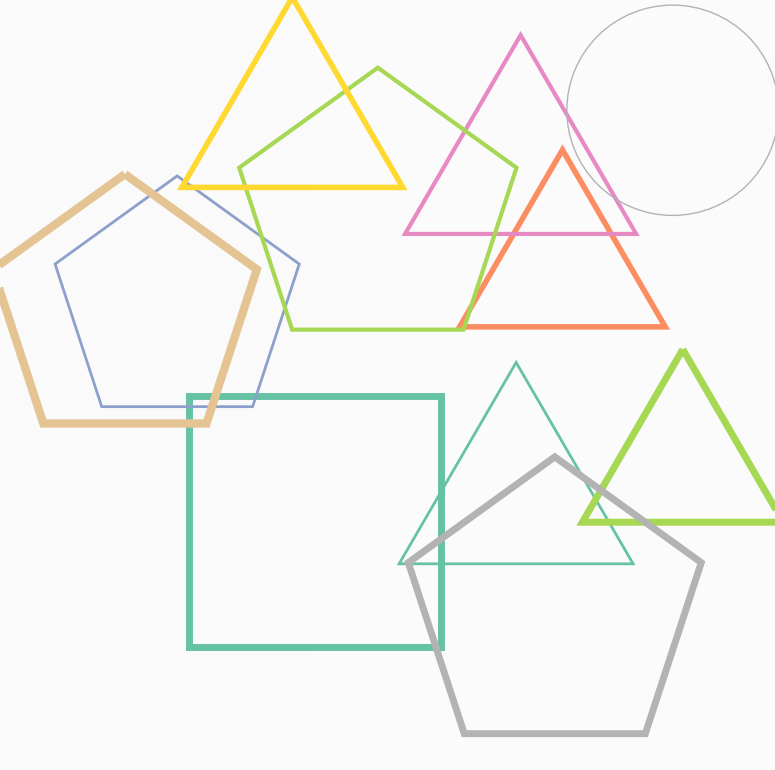[{"shape": "triangle", "thickness": 1, "radius": 0.87, "center": [0.666, 0.355]}, {"shape": "square", "thickness": 2.5, "radius": 0.81, "center": [0.407, 0.323]}, {"shape": "triangle", "thickness": 2, "radius": 0.77, "center": [0.726, 0.652]}, {"shape": "pentagon", "thickness": 1, "radius": 0.83, "center": [0.229, 0.606]}, {"shape": "triangle", "thickness": 1.5, "radius": 0.86, "center": [0.672, 0.782]}, {"shape": "pentagon", "thickness": 1.5, "radius": 0.94, "center": [0.488, 0.724]}, {"shape": "triangle", "thickness": 2.5, "radius": 0.75, "center": [0.881, 0.397]}, {"shape": "triangle", "thickness": 2, "radius": 0.82, "center": [0.377, 0.839]}, {"shape": "pentagon", "thickness": 3, "radius": 0.9, "center": [0.161, 0.595]}, {"shape": "pentagon", "thickness": 2.5, "radius": 0.99, "center": [0.716, 0.208]}, {"shape": "circle", "thickness": 0.5, "radius": 0.68, "center": [0.868, 0.857]}]